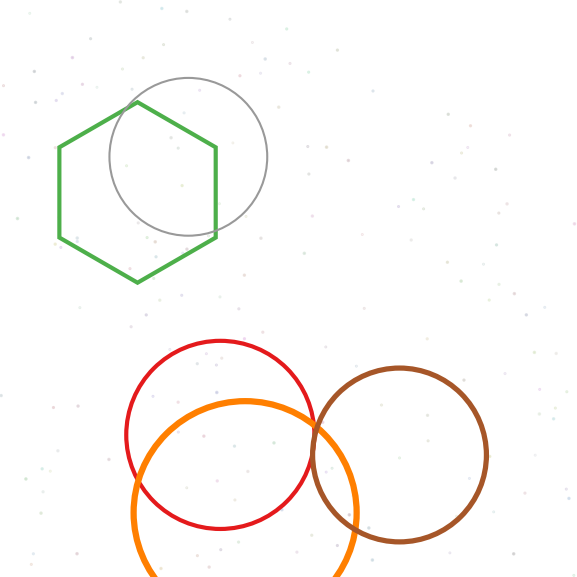[{"shape": "circle", "thickness": 2, "radius": 0.81, "center": [0.382, 0.246]}, {"shape": "hexagon", "thickness": 2, "radius": 0.78, "center": [0.238, 0.666]}, {"shape": "circle", "thickness": 3, "radius": 0.97, "center": [0.424, 0.111]}, {"shape": "circle", "thickness": 2.5, "radius": 0.75, "center": [0.692, 0.211]}, {"shape": "circle", "thickness": 1, "radius": 0.68, "center": [0.326, 0.728]}]